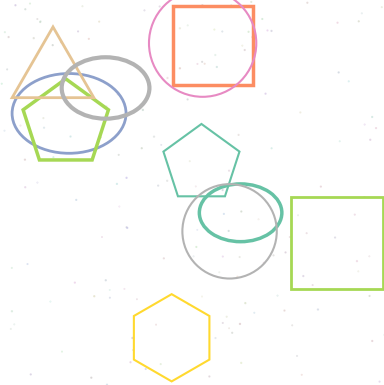[{"shape": "pentagon", "thickness": 1.5, "radius": 0.52, "center": [0.523, 0.574]}, {"shape": "oval", "thickness": 2.5, "radius": 0.54, "center": [0.625, 0.447]}, {"shape": "square", "thickness": 2.5, "radius": 0.52, "center": [0.554, 0.882]}, {"shape": "oval", "thickness": 2, "radius": 0.74, "center": [0.179, 0.705]}, {"shape": "circle", "thickness": 1.5, "radius": 0.7, "center": [0.526, 0.888]}, {"shape": "pentagon", "thickness": 2.5, "radius": 0.58, "center": [0.171, 0.679]}, {"shape": "square", "thickness": 2, "radius": 0.59, "center": [0.875, 0.369]}, {"shape": "hexagon", "thickness": 1.5, "radius": 0.57, "center": [0.446, 0.123]}, {"shape": "triangle", "thickness": 2, "radius": 0.61, "center": [0.138, 0.808]}, {"shape": "circle", "thickness": 1.5, "radius": 0.61, "center": [0.596, 0.399]}, {"shape": "oval", "thickness": 3, "radius": 0.57, "center": [0.274, 0.772]}]